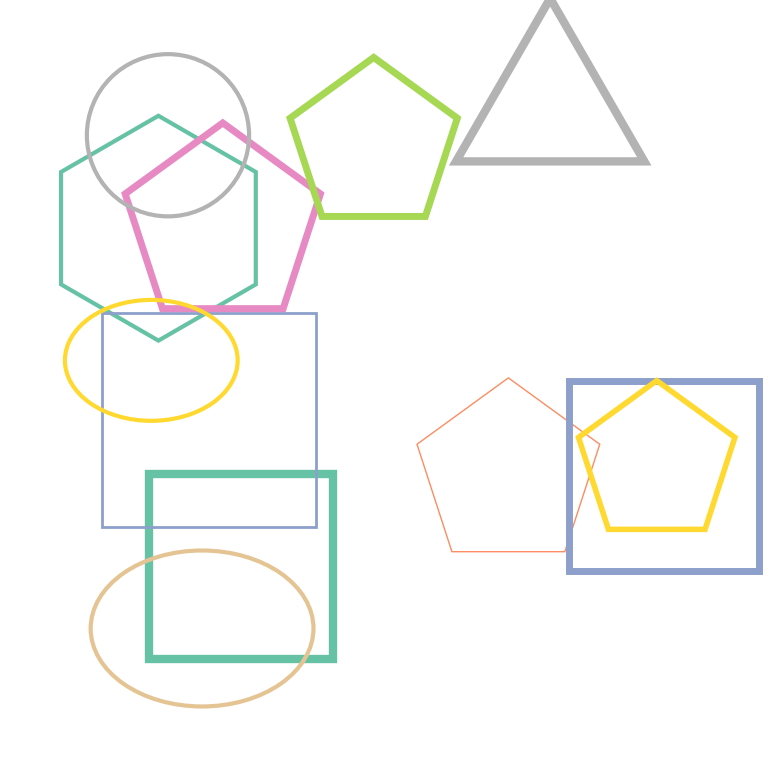[{"shape": "square", "thickness": 3, "radius": 0.6, "center": [0.313, 0.265]}, {"shape": "hexagon", "thickness": 1.5, "radius": 0.73, "center": [0.206, 0.704]}, {"shape": "pentagon", "thickness": 0.5, "radius": 0.62, "center": [0.66, 0.384]}, {"shape": "square", "thickness": 2.5, "radius": 0.62, "center": [0.863, 0.382]}, {"shape": "square", "thickness": 1, "radius": 0.69, "center": [0.271, 0.455]}, {"shape": "pentagon", "thickness": 2.5, "radius": 0.67, "center": [0.289, 0.707]}, {"shape": "pentagon", "thickness": 2.5, "radius": 0.57, "center": [0.485, 0.811]}, {"shape": "pentagon", "thickness": 2, "radius": 0.53, "center": [0.853, 0.399]}, {"shape": "oval", "thickness": 1.5, "radius": 0.56, "center": [0.196, 0.532]}, {"shape": "oval", "thickness": 1.5, "radius": 0.72, "center": [0.262, 0.184]}, {"shape": "circle", "thickness": 1.5, "radius": 0.53, "center": [0.218, 0.824]}, {"shape": "triangle", "thickness": 3, "radius": 0.71, "center": [0.715, 0.861]}]